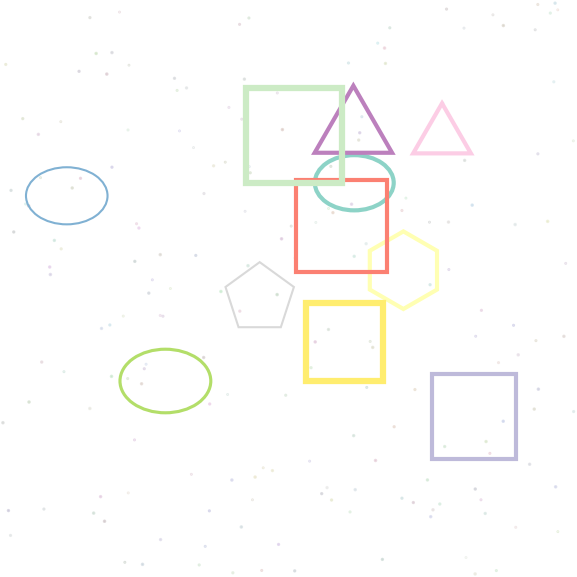[{"shape": "oval", "thickness": 2, "radius": 0.34, "center": [0.613, 0.683]}, {"shape": "hexagon", "thickness": 2, "radius": 0.34, "center": [0.699, 0.531]}, {"shape": "square", "thickness": 2, "radius": 0.37, "center": [0.821, 0.278]}, {"shape": "square", "thickness": 2, "radius": 0.4, "center": [0.592, 0.607]}, {"shape": "oval", "thickness": 1, "radius": 0.35, "center": [0.116, 0.66]}, {"shape": "oval", "thickness": 1.5, "radius": 0.39, "center": [0.286, 0.339]}, {"shape": "triangle", "thickness": 2, "radius": 0.29, "center": [0.765, 0.762]}, {"shape": "pentagon", "thickness": 1, "radius": 0.31, "center": [0.45, 0.483]}, {"shape": "triangle", "thickness": 2, "radius": 0.39, "center": [0.612, 0.773]}, {"shape": "square", "thickness": 3, "radius": 0.41, "center": [0.51, 0.765]}, {"shape": "square", "thickness": 3, "radius": 0.34, "center": [0.597, 0.407]}]